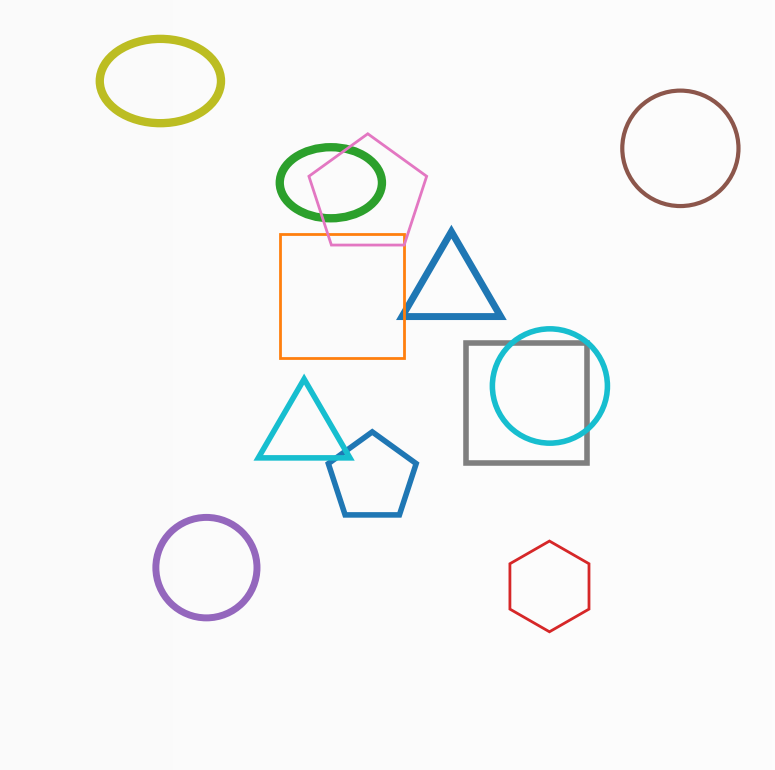[{"shape": "pentagon", "thickness": 2, "radius": 0.3, "center": [0.48, 0.38]}, {"shape": "triangle", "thickness": 2.5, "radius": 0.37, "center": [0.582, 0.626]}, {"shape": "square", "thickness": 1, "radius": 0.4, "center": [0.441, 0.616]}, {"shape": "oval", "thickness": 3, "radius": 0.33, "center": [0.427, 0.763]}, {"shape": "hexagon", "thickness": 1, "radius": 0.29, "center": [0.709, 0.238]}, {"shape": "circle", "thickness": 2.5, "radius": 0.33, "center": [0.266, 0.263]}, {"shape": "circle", "thickness": 1.5, "radius": 0.37, "center": [0.878, 0.807]}, {"shape": "pentagon", "thickness": 1, "radius": 0.4, "center": [0.475, 0.746]}, {"shape": "square", "thickness": 2, "radius": 0.39, "center": [0.679, 0.476]}, {"shape": "oval", "thickness": 3, "radius": 0.39, "center": [0.207, 0.895]}, {"shape": "triangle", "thickness": 2, "radius": 0.34, "center": [0.392, 0.439]}, {"shape": "circle", "thickness": 2, "radius": 0.37, "center": [0.71, 0.499]}]